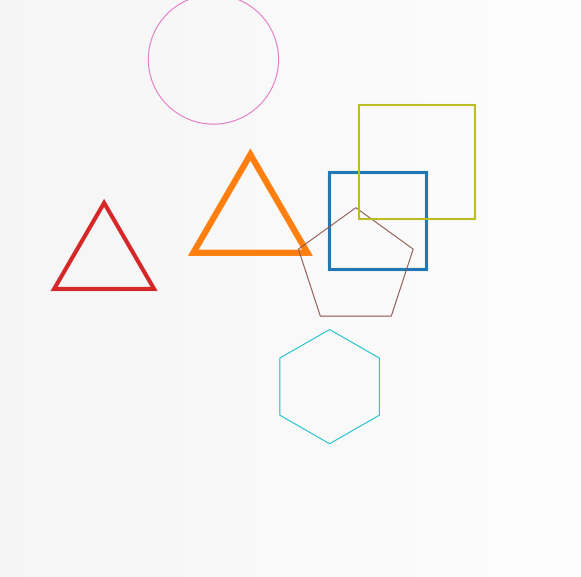[{"shape": "square", "thickness": 1.5, "radius": 0.42, "center": [0.649, 0.617]}, {"shape": "triangle", "thickness": 3, "radius": 0.57, "center": [0.431, 0.618]}, {"shape": "triangle", "thickness": 2, "radius": 0.5, "center": [0.179, 0.548]}, {"shape": "pentagon", "thickness": 0.5, "radius": 0.52, "center": [0.612, 0.536]}, {"shape": "circle", "thickness": 0.5, "radius": 0.56, "center": [0.367, 0.896]}, {"shape": "square", "thickness": 1, "radius": 0.5, "center": [0.717, 0.718]}, {"shape": "hexagon", "thickness": 0.5, "radius": 0.49, "center": [0.567, 0.33]}]